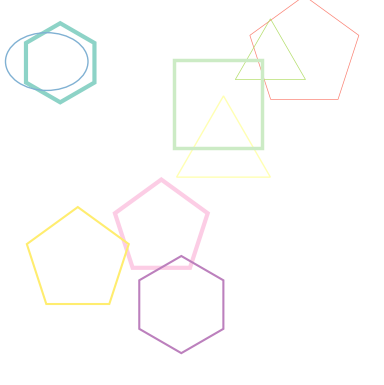[{"shape": "hexagon", "thickness": 3, "radius": 0.51, "center": [0.156, 0.837]}, {"shape": "triangle", "thickness": 1, "radius": 0.7, "center": [0.58, 0.61]}, {"shape": "pentagon", "thickness": 0.5, "radius": 0.74, "center": [0.791, 0.862]}, {"shape": "oval", "thickness": 1, "radius": 0.54, "center": [0.121, 0.84]}, {"shape": "triangle", "thickness": 0.5, "radius": 0.53, "center": [0.702, 0.846]}, {"shape": "pentagon", "thickness": 3, "radius": 0.63, "center": [0.419, 0.407]}, {"shape": "hexagon", "thickness": 1.5, "radius": 0.63, "center": [0.471, 0.209]}, {"shape": "square", "thickness": 2.5, "radius": 0.57, "center": [0.567, 0.729]}, {"shape": "pentagon", "thickness": 1.5, "radius": 0.7, "center": [0.202, 0.323]}]